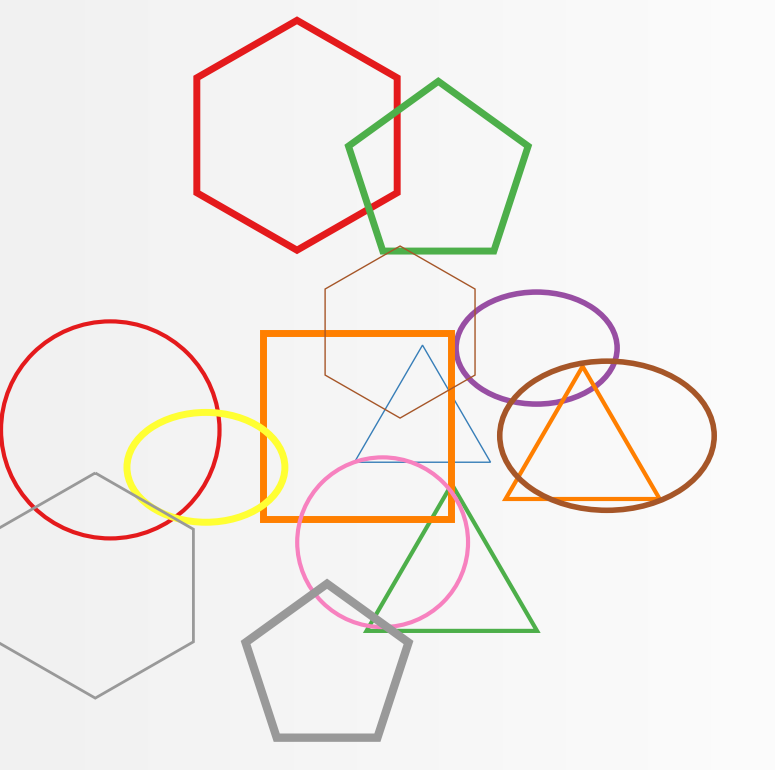[{"shape": "hexagon", "thickness": 2.5, "radius": 0.75, "center": [0.383, 0.824]}, {"shape": "circle", "thickness": 1.5, "radius": 0.7, "center": [0.142, 0.442]}, {"shape": "triangle", "thickness": 0.5, "radius": 0.51, "center": [0.545, 0.45]}, {"shape": "pentagon", "thickness": 2.5, "radius": 0.61, "center": [0.566, 0.773]}, {"shape": "triangle", "thickness": 1.5, "radius": 0.64, "center": [0.583, 0.244]}, {"shape": "oval", "thickness": 2, "radius": 0.52, "center": [0.692, 0.548]}, {"shape": "triangle", "thickness": 1.5, "radius": 0.57, "center": [0.752, 0.409]}, {"shape": "square", "thickness": 2.5, "radius": 0.6, "center": [0.461, 0.446]}, {"shape": "oval", "thickness": 2.5, "radius": 0.51, "center": [0.266, 0.393]}, {"shape": "hexagon", "thickness": 0.5, "radius": 0.56, "center": [0.516, 0.569]}, {"shape": "oval", "thickness": 2, "radius": 0.69, "center": [0.783, 0.434]}, {"shape": "circle", "thickness": 1.5, "radius": 0.55, "center": [0.494, 0.296]}, {"shape": "hexagon", "thickness": 1, "radius": 0.73, "center": [0.123, 0.24]}, {"shape": "pentagon", "thickness": 3, "radius": 0.55, "center": [0.422, 0.131]}]